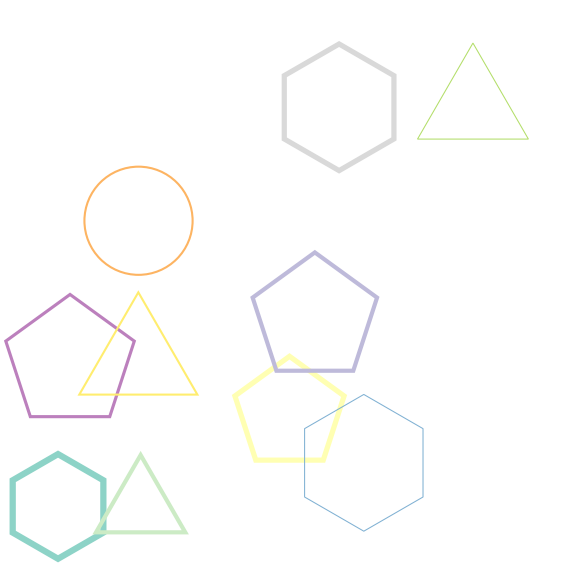[{"shape": "hexagon", "thickness": 3, "radius": 0.45, "center": [0.1, 0.122]}, {"shape": "pentagon", "thickness": 2.5, "radius": 0.5, "center": [0.501, 0.283]}, {"shape": "pentagon", "thickness": 2, "radius": 0.57, "center": [0.545, 0.449]}, {"shape": "hexagon", "thickness": 0.5, "radius": 0.59, "center": [0.63, 0.198]}, {"shape": "circle", "thickness": 1, "radius": 0.47, "center": [0.24, 0.617]}, {"shape": "triangle", "thickness": 0.5, "radius": 0.55, "center": [0.819, 0.814]}, {"shape": "hexagon", "thickness": 2.5, "radius": 0.55, "center": [0.587, 0.813]}, {"shape": "pentagon", "thickness": 1.5, "radius": 0.58, "center": [0.121, 0.372]}, {"shape": "triangle", "thickness": 2, "radius": 0.45, "center": [0.244, 0.122]}, {"shape": "triangle", "thickness": 1, "radius": 0.59, "center": [0.24, 0.375]}]